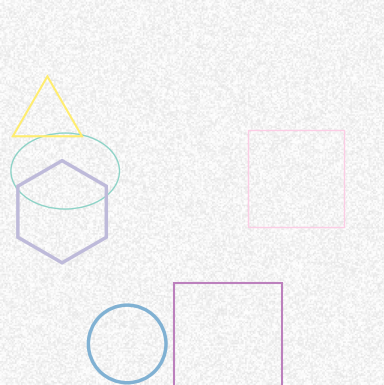[{"shape": "oval", "thickness": 1, "radius": 0.7, "center": [0.169, 0.556]}, {"shape": "hexagon", "thickness": 2.5, "radius": 0.66, "center": [0.161, 0.45]}, {"shape": "circle", "thickness": 2.5, "radius": 0.5, "center": [0.33, 0.107]}, {"shape": "square", "thickness": 1, "radius": 0.63, "center": [0.768, 0.536]}, {"shape": "square", "thickness": 1.5, "radius": 0.7, "center": [0.591, 0.125]}, {"shape": "triangle", "thickness": 1.5, "radius": 0.52, "center": [0.123, 0.698]}]